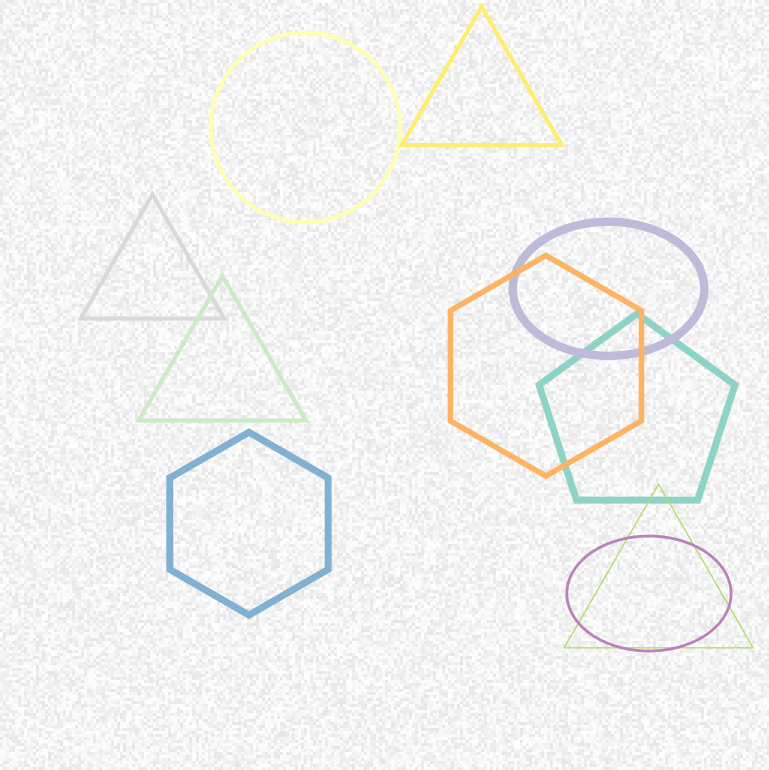[{"shape": "pentagon", "thickness": 2.5, "radius": 0.67, "center": [0.827, 0.459]}, {"shape": "circle", "thickness": 1.5, "radius": 0.62, "center": [0.397, 0.834]}, {"shape": "oval", "thickness": 3, "radius": 0.62, "center": [0.79, 0.625]}, {"shape": "hexagon", "thickness": 2.5, "radius": 0.59, "center": [0.323, 0.32]}, {"shape": "hexagon", "thickness": 2, "radius": 0.72, "center": [0.709, 0.525]}, {"shape": "triangle", "thickness": 0.5, "radius": 0.71, "center": [0.855, 0.229]}, {"shape": "triangle", "thickness": 1.5, "radius": 0.54, "center": [0.198, 0.64]}, {"shape": "oval", "thickness": 1, "radius": 0.53, "center": [0.843, 0.229]}, {"shape": "triangle", "thickness": 1.5, "radius": 0.63, "center": [0.289, 0.517]}, {"shape": "triangle", "thickness": 1.5, "radius": 0.6, "center": [0.625, 0.871]}]